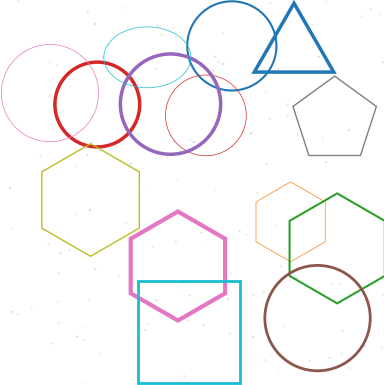[{"shape": "circle", "thickness": 1.5, "radius": 0.58, "center": [0.602, 0.881]}, {"shape": "triangle", "thickness": 2.5, "radius": 0.6, "center": [0.764, 0.872]}, {"shape": "hexagon", "thickness": 0.5, "radius": 0.52, "center": [0.755, 0.424]}, {"shape": "hexagon", "thickness": 1.5, "radius": 0.71, "center": [0.876, 0.355]}, {"shape": "circle", "thickness": 2.5, "radius": 0.55, "center": [0.253, 0.729]}, {"shape": "circle", "thickness": 0.5, "radius": 0.52, "center": [0.535, 0.7]}, {"shape": "circle", "thickness": 2.5, "radius": 0.65, "center": [0.443, 0.73]}, {"shape": "circle", "thickness": 2, "radius": 0.68, "center": [0.825, 0.174]}, {"shape": "circle", "thickness": 0.5, "radius": 0.63, "center": [0.13, 0.758]}, {"shape": "hexagon", "thickness": 3, "radius": 0.71, "center": [0.462, 0.309]}, {"shape": "pentagon", "thickness": 1, "radius": 0.57, "center": [0.869, 0.688]}, {"shape": "hexagon", "thickness": 1, "radius": 0.73, "center": [0.235, 0.481]}, {"shape": "oval", "thickness": 0.5, "radius": 0.57, "center": [0.383, 0.851]}, {"shape": "square", "thickness": 2, "radius": 0.66, "center": [0.49, 0.138]}]